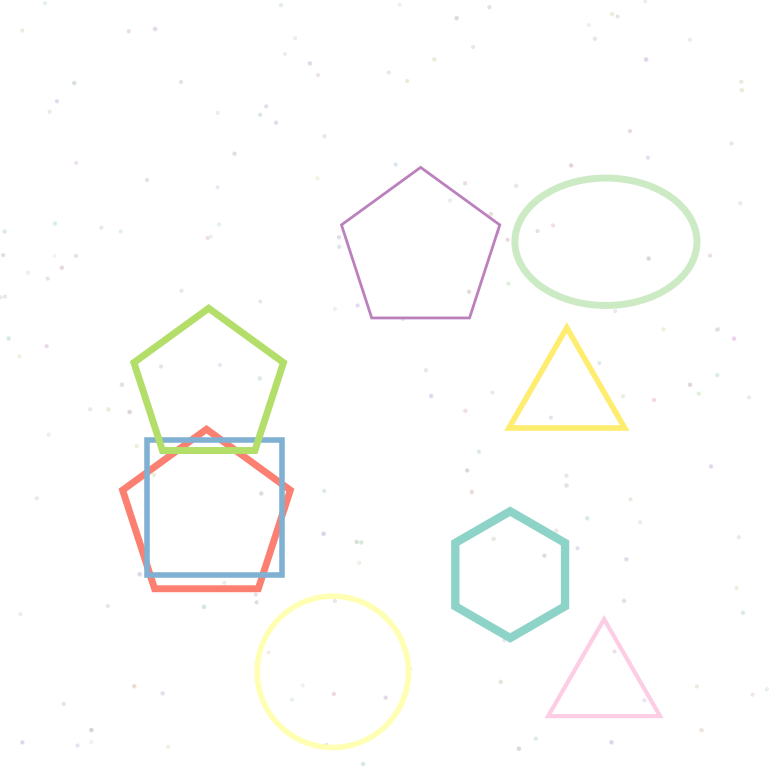[{"shape": "hexagon", "thickness": 3, "radius": 0.41, "center": [0.663, 0.254]}, {"shape": "circle", "thickness": 2, "radius": 0.49, "center": [0.432, 0.127]}, {"shape": "pentagon", "thickness": 2.5, "radius": 0.57, "center": [0.268, 0.328]}, {"shape": "square", "thickness": 2, "radius": 0.44, "center": [0.278, 0.341]}, {"shape": "pentagon", "thickness": 2.5, "radius": 0.51, "center": [0.271, 0.498]}, {"shape": "triangle", "thickness": 1.5, "radius": 0.42, "center": [0.785, 0.112]}, {"shape": "pentagon", "thickness": 1, "radius": 0.54, "center": [0.546, 0.675]}, {"shape": "oval", "thickness": 2.5, "radius": 0.59, "center": [0.787, 0.686]}, {"shape": "triangle", "thickness": 2, "radius": 0.43, "center": [0.736, 0.488]}]